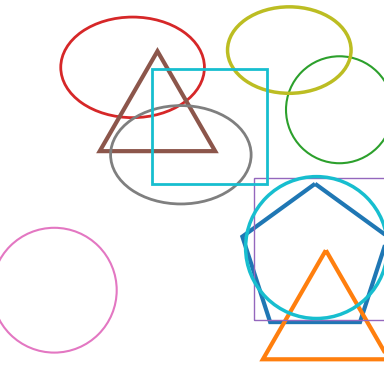[{"shape": "pentagon", "thickness": 3, "radius": 0.99, "center": [0.818, 0.324]}, {"shape": "triangle", "thickness": 3, "radius": 0.94, "center": [0.846, 0.161]}, {"shape": "circle", "thickness": 1.5, "radius": 0.69, "center": [0.882, 0.715]}, {"shape": "oval", "thickness": 2, "radius": 0.93, "center": [0.344, 0.825]}, {"shape": "square", "thickness": 1, "radius": 0.92, "center": [0.845, 0.354]}, {"shape": "triangle", "thickness": 3, "radius": 0.87, "center": [0.409, 0.694]}, {"shape": "circle", "thickness": 1.5, "radius": 0.81, "center": [0.141, 0.246]}, {"shape": "oval", "thickness": 2, "radius": 0.91, "center": [0.47, 0.598]}, {"shape": "oval", "thickness": 2.5, "radius": 0.8, "center": [0.751, 0.87]}, {"shape": "square", "thickness": 2, "radius": 0.74, "center": [0.545, 0.671]}, {"shape": "circle", "thickness": 2.5, "radius": 0.92, "center": [0.822, 0.357]}]